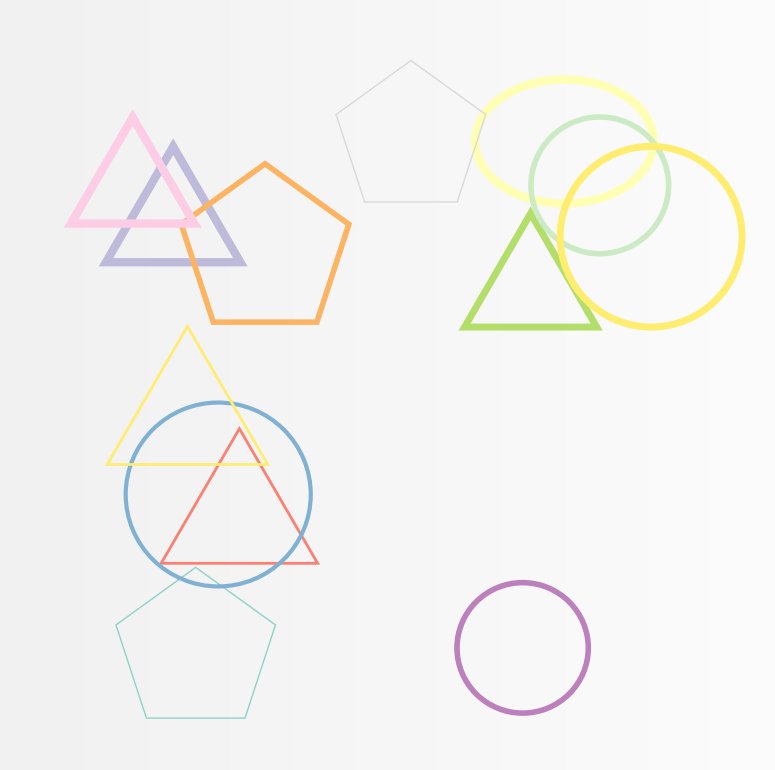[{"shape": "pentagon", "thickness": 0.5, "radius": 0.54, "center": [0.253, 0.155]}, {"shape": "oval", "thickness": 3, "radius": 0.58, "center": [0.728, 0.816]}, {"shape": "triangle", "thickness": 3, "radius": 0.5, "center": [0.223, 0.709]}, {"shape": "triangle", "thickness": 1, "radius": 0.58, "center": [0.309, 0.327]}, {"shape": "circle", "thickness": 1.5, "radius": 0.6, "center": [0.282, 0.358]}, {"shape": "pentagon", "thickness": 2, "radius": 0.57, "center": [0.342, 0.674]}, {"shape": "triangle", "thickness": 2.5, "radius": 0.49, "center": [0.685, 0.624]}, {"shape": "triangle", "thickness": 3, "radius": 0.46, "center": [0.171, 0.756]}, {"shape": "pentagon", "thickness": 0.5, "radius": 0.51, "center": [0.53, 0.82]}, {"shape": "circle", "thickness": 2, "radius": 0.42, "center": [0.674, 0.159]}, {"shape": "circle", "thickness": 2, "radius": 0.44, "center": [0.774, 0.759]}, {"shape": "triangle", "thickness": 1, "radius": 0.6, "center": [0.242, 0.457]}, {"shape": "circle", "thickness": 2.5, "radius": 0.59, "center": [0.84, 0.693]}]